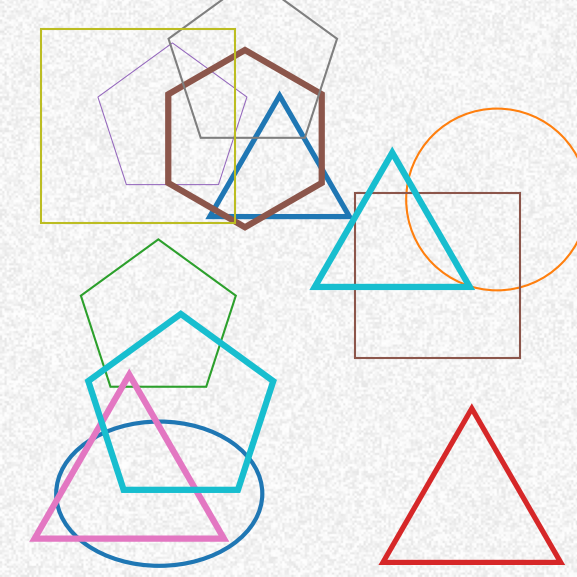[{"shape": "triangle", "thickness": 2.5, "radius": 0.7, "center": [0.484, 0.694]}, {"shape": "oval", "thickness": 2, "radius": 0.89, "center": [0.276, 0.144]}, {"shape": "circle", "thickness": 1, "radius": 0.79, "center": [0.861, 0.654]}, {"shape": "pentagon", "thickness": 1, "radius": 0.71, "center": [0.274, 0.444]}, {"shape": "triangle", "thickness": 2.5, "radius": 0.89, "center": [0.817, 0.114]}, {"shape": "pentagon", "thickness": 0.5, "radius": 0.68, "center": [0.299, 0.789]}, {"shape": "square", "thickness": 1, "radius": 0.71, "center": [0.758, 0.522]}, {"shape": "hexagon", "thickness": 3, "radius": 0.77, "center": [0.424, 0.759]}, {"shape": "triangle", "thickness": 3, "radius": 0.95, "center": [0.224, 0.161]}, {"shape": "pentagon", "thickness": 1, "radius": 0.77, "center": [0.438, 0.885]}, {"shape": "square", "thickness": 1, "radius": 0.84, "center": [0.239, 0.781]}, {"shape": "pentagon", "thickness": 3, "radius": 0.84, "center": [0.313, 0.287]}, {"shape": "triangle", "thickness": 3, "radius": 0.77, "center": [0.679, 0.58]}]